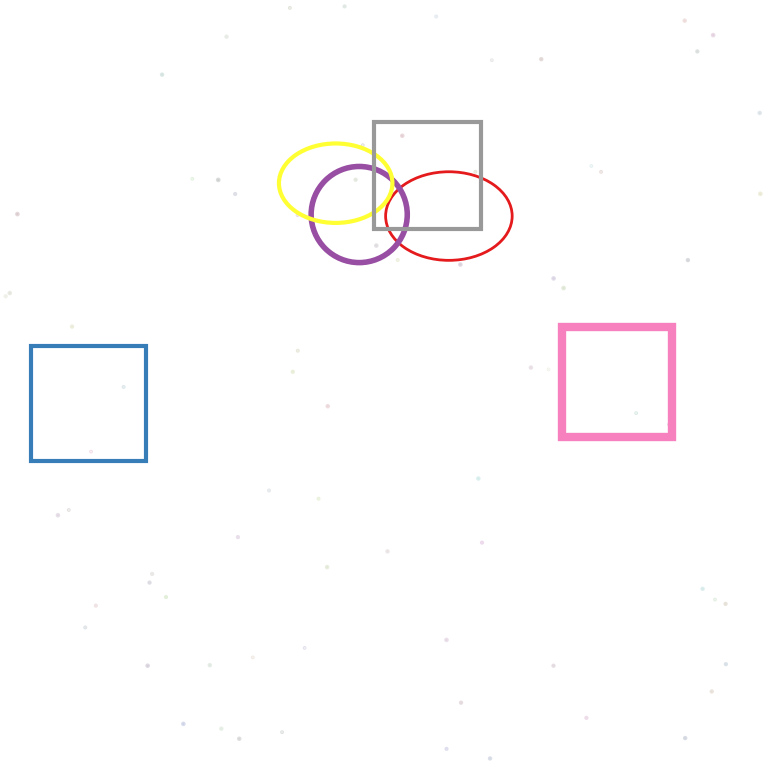[{"shape": "oval", "thickness": 1, "radius": 0.41, "center": [0.583, 0.719]}, {"shape": "square", "thickness": 1.5, "radius": 0.37, "center": [0.115, 0.476]}, {"shape": "circle", "thickness": 2, "radius": 0.31, "center": [0.467, 0.721]}, {"shape": "oval", "thickness": 1.5, "radius": 0.37, "center": [0.436, 0.762]}, {"shape": "square", "thickness": 3, "radius": 0.36, "center": [0.801, 0.504]}, {"shape": "square", "thickness": 1.5, "radius": 0.35, "center": [0.555, 0.772]}]